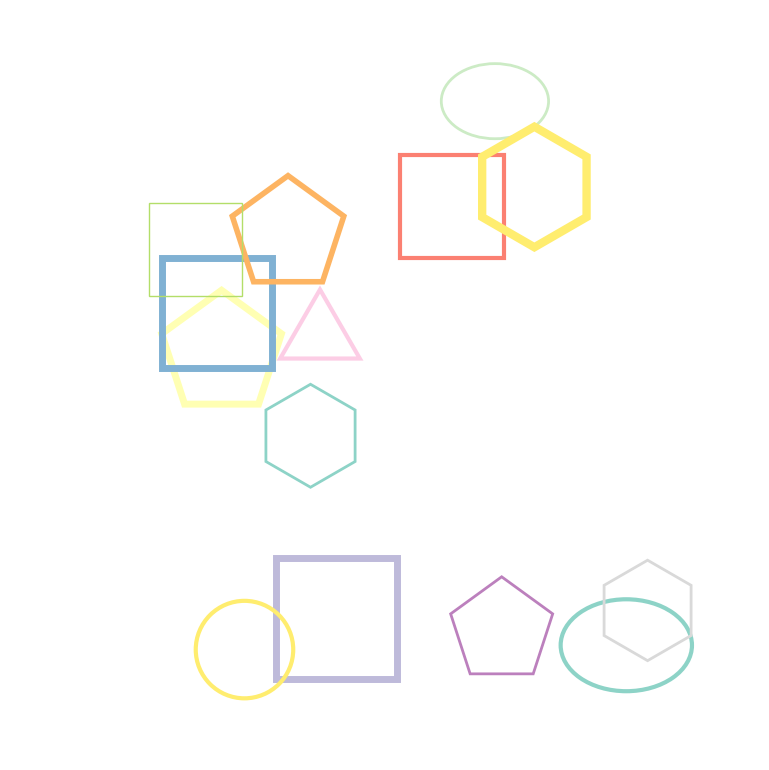[{"shape": "hexagon", "thickness": 1, "radius": 0.33, "center": [0.403, 0.434]}, {"shape": "oval", "thickness": 1.5, "radius": 0.43, "center": [0.813, 0.162]}, {"shape": "pentagon", "thickness": 2.5, "radius": 0.41, "center": [0.288, 0.541]}, {"shape": "square", "thickness": 2.5, "radius": 0.39, "center": [0.437, 0.197]}, {"shape": "square", "thickness": 1.5, "radius": 0.34, "center": [0.587, 0.732]}, {"shape": "square", "thickness": 2.5, "radius": 0.36, "center": [0.282, 0.594]}, {"shape": "pentagon", "thickness": 2, "radius": 0.38, "center": [0.374, 0.696]}, {"shape": "square", "thickness": 0.5, "radius": 0.3, "center": [0.254, 0.676]}, {"shape": "triangle", "thickness": 1.5, "radius": 0.3, "center": [0.416, 0.564]}, {"shape": "hexagon", "thickness": 1, "radius": 0.33, "center": [0.841, 0.207]}, {"shape": "pentagon", "thickness": 1, "radius": 0.35, "center": [0.652, 0.181]}, {"shape": "oval", "thickness": 1, "radius": 0.35, "center": [0.643, 0.869]}, {"shape": "hexagon", "thickness": 3, "radius": 0.39, "center": [0.694, 0.757]}, {"shape": "circle", "thickness": 1.5, "radius": 0.32, "center": [0.318, 0.156]}]